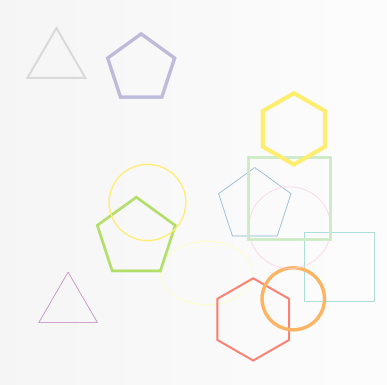[{"shape": "square", "thickness": 0.5, "radius": 0.45, "center": [0.874, 0.309]}, {"shape": "oval", "thickness": 0.5, "radius": 0.59, "center": [0.532, 0.291]}, {"shape": "pentagon", "thickness": 2.5, "radius": 0.45, "center": [0.364, 0.821]}, {"shape": "hexagon", "thickness": 1.5, "radius": 0.53, "center": [0.653, 0.17]}, {"shape": "pentagon", "thickness": 0.5, "radius": 0.49, "center": [0.658, 0.467]}, {"shape": "circle", "thickness": 2.5, "radius": 0.4, "center": [0.757, 0.224]}, {"shape": "pentagon", "thickness": 2, "radius": 0.53, "center": [0.352, 0.382]}, {"shape": "circle", "thickness": 0.5, "radius": 0.53, "center": [0.748, 0.409]}, {"shape": "triangle", "thickness": 1.5, "radius": 0.43, "center": [0.146, 0.841]}, {"shape": "triangle", "thickness": 0.5, "radius": 0.44, "center": [0.176, 0.206]}, {"shape": "square", "thickness": 2, "radius": 0.53, "center": [0.745, 0.485]}, {"shape": "hexagon", "thickness": 3, "radius": 0.46, "center": [0.758, 0.665]}, {"shape": "circle", "thickness": 1, "radius": 0.5, "center": [0.381, 0.474]}]